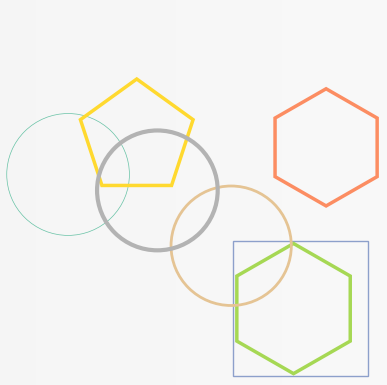[{"shape": "circle", "thickness": 0.5, "radius": 0.79, "center": [0.176, 0.547]}, {"shape": "hexagon", "thickness": 2.5, "radius": 0.76, "center": [0.842, 0.617]}, {"shape": "square", "thickness": 1, "radius": 0.87, "center": [0.775, 0.199]}, {"shape": "hexagon", "thickness": 2.5, "radius": 0.84, "center": [0.758, 0.199]}, {"shape": "pentagon", "thickness": 2.5, "radius": 0.76, "center": [0.353, 0.642]}, {"shape": "circle", "thickness": 2, "radius": 0.78, "center": [0.597, 0.362]}, {"shape": "circle", "thickness": 3, "radius": 0.78, "center": [0.406, 0.505]}]